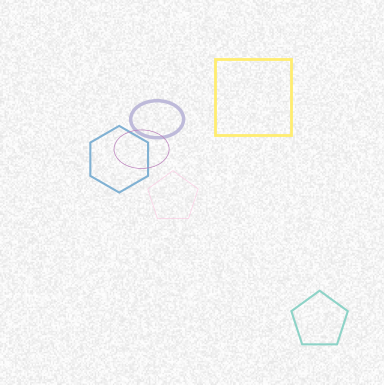[{"shape": "pentagon", "thickness": 1.5, "radius": 0.39, "center": [0.83, 0.168]}, {"shape": "oval", "thickness": 2.5, "radius": 0.34, "center": [0.408, 0.69]}, {"shape": "hexagon", "thickness": 1.5, "radius": 0.43, "center": [0.31, 0.586]}, {"shape": "pentagon", "thickness": 0.5, "radius": 0.34, "center": [0.449, 0.488]}, {"shape": "oval", "thickness": 0.5, "radius": 0.36, "center": [0.368, 0.612]}, {"shape": "square", "thickness": 2, "radius": 0.49, "center": [0.657, 0.749]}]